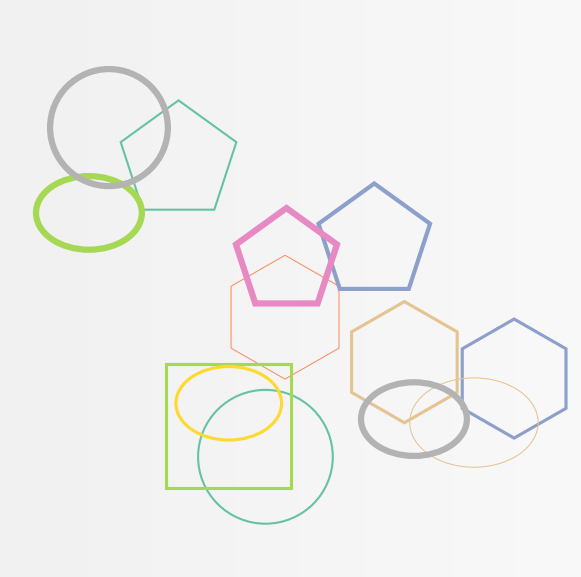[{"shape": "pentagon", "thickness": 1, "radius": 0.52, "center": [0.307, 0.721]}, {"shape": "circle", "thickness": 1, "radius": 0.58, "center": [0.457, 0.208]}, {"shape": "hexagon", "thickness": 0.5, "radius": 0.54, "center": [0.49, 0.45]}, {"shape": "hexagon", "thickness": 1.5, "radius": 0.52, "center": [0.885, 0.344]}, {"shape": "pentagon", "thickness": 2, "radius": 0.5, "center": [0.644, 0.58]}, {"shape": "pentagon", "thickness": 3, "radius": 0.46, "center": [0.493, 0.548]}, {"shape": "oval", "thickness": 3, "radius": 0.46, "center": [0.153, 0.63]}, {"shape": "square", "thickness": 1.5, "radius": 0.54, "center": [0.393, 0.262]}, {"shape": "oval", "thickness": 1.5, "radius": 0.45, "center": [0.394, 0.301]}, {"shape": "hexagon", "thickness": 1.5, "radius": 0.52, "center": [0.696, 0.372]}, {"shape": "oval", "thickness": 0.5, "radius": 0.55, "center": [0.815, 0.267]}, {"shape": "oval", "thickness": 3, "radius": 0.46, "center": [0.712, 0.273]}, {"shape": "circle", "thickness": 3, "radius": 0.51, "center": [0.187, 0.778]}]